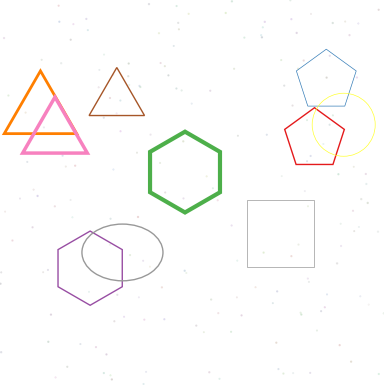[{"shape": "pentagon", "thickness": 1, "radius": 0.41, "center": [0.817, 0.639]}, {"shape": "pentagon", "thickness": 0.5, "radius": 0.41, "center": [0.848, 0.791]}, {"shape": "hexagon", "thickness": 3, "radius": 0.52, "center": [0.481, 0.553]}, {"shape": "hexagon", "thickness": 1, "radius": 0.48, "center": [0.234, 0.303]}, {"shape": "triangle", "thickness": 2, "radius": 0.54, "center": [0.105, 0.707]}, {"shape": "circle", "thickness": 0.5, "radius": 0.41, "center": [0.893, 0.676]}, {"shape": "triangle", "thickness": 1, "radius": 0.42, "center": [0.303, 0.741]}, {"shape": "triangle", "thickness": 2.5, "radius": 0.48, "center": [0.143, 0.651]}, {"shape": "square", "thickness": 0.5, "radius": 0.44, "center": [0.728, 0.393]}, {"shape": "oval", "thickness": 1, "radius": 0.53, "center": [0.318, 0.344]}]